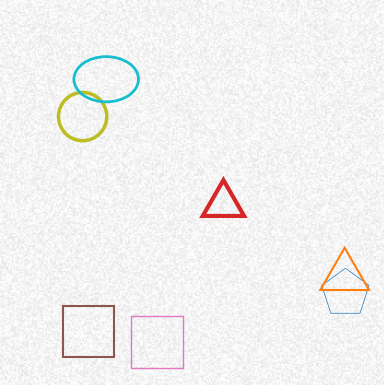[{"shape": "pentagon", "thickness": 0.5, "radius": 0.32, "center": [0.897, 0.239]}, {"shape": "triangle", "thickness": 1.5, "radius": 0.37, "center": [0.895, 0.283]}, {"shape": "triangle", "thickness": 3, "radius": 0.31, "center": [0.58, 0.47]}, {"shape": "square", "thickness": 1.5, "radius": 0.33, "center": [0.23, 0.14]}, {"shape": "square", "thickness": 1, "radius": 0.34, "center": [0.409, 0.112]}, {"shape": "circle", "thickness": 2.5, "radius": 0.31, "center": [0.215, 0.697]}, {"shape": "oval", "thickness": 2, "radius": 0.42, "center": [0.276, 0.794]}]